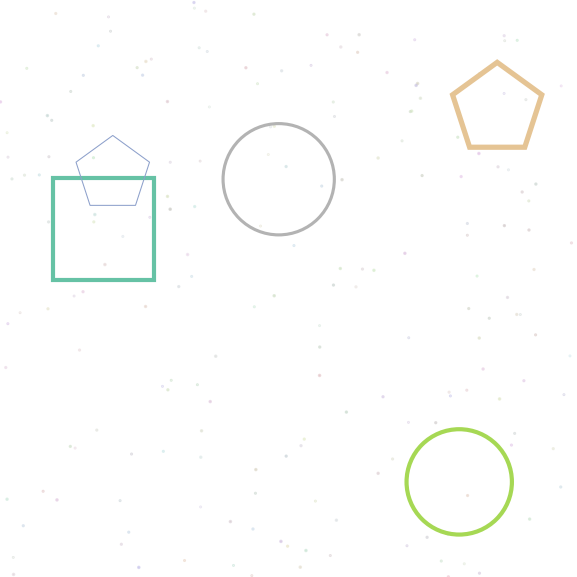[{"shape": "square", "thickness": 2, "radius": 0.44, "center": [0.18, 0.602]}, {"shape": "pentagon", "thickness": 0.5, "radius": 0.33, "center": [0.195, 0.698]}, {"shape": "circle", "thickness": 2, "radius": 0.46, "center": [0.795, 0.165]}, {"shape": "pentagon", "thickness": 2.5, "radius": 0.41, "center": [0.861, 0.81]}, {"shape": "circle", "thickness": 1.5, "radius": 0.48, "center": [0.483, 0.689]}]